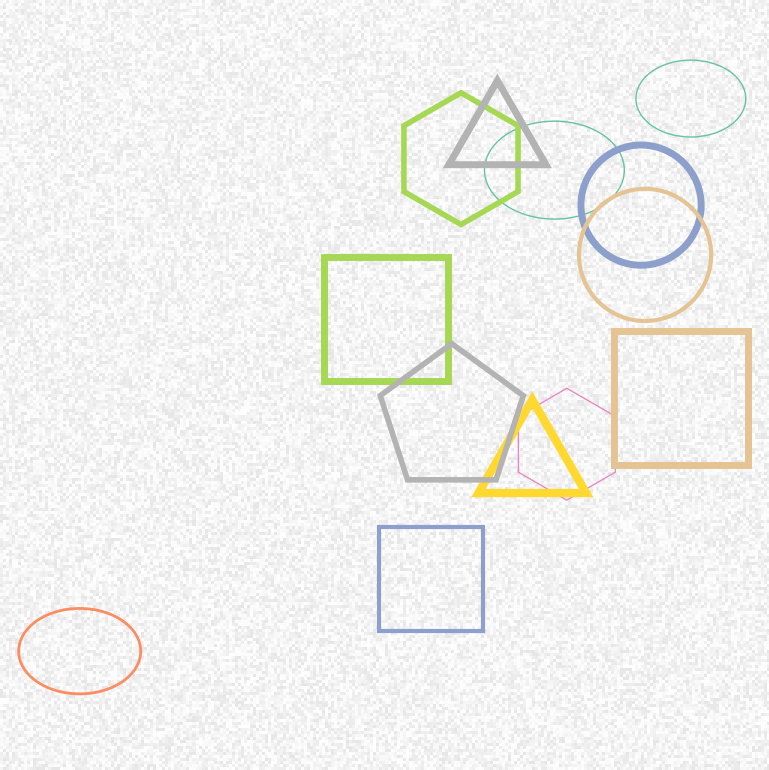[{"shape": "oval", "thickness": 0.5, "radius": 0.45, "center": [0.72, 0.779]}, {"shape": "oval", "thickness": 0.5, "radius": 0.36, "center": [0.897, 0.872]}, {"shape": "oval", "thickness": 1, "radius": 0.4, "center": [0.103, 0.154]}, {"shape": "circle", "thickness": 2.5, "radius": 0.39, "center": [0.833, 0.734]}, {"shape": "square", "thickness": 1.5, "radius": 0.34, "center": [0.56, 0.248]}, {"shape": "hexagon", "thickness": 0.5, "radius": 0.36, "center": [0.736, 0.423]}, {"shape": "hexagon", "thickness": 2, "radius": 0.43, "center": [0.599, 0.794]}, {"shape": "square", "thickness": 2.5, "radius": 0.4, "center": [0.501, 0.586]}, {"shape": "triangle", "thickness": 3, "radius": 0.4, "center": [0.691, 0.4]}, {"shape": "circle", "thickness": 1.5, "radius": 0.43, "center": [0.838, 0.669]}, {"shape": "square", "thickness": 2.5, "radius": 0.44, "center": [0.884, 0.483]}, {"shape": "triangle", "thickness": 2.5, "radius": 0.36, "center": [0.646, 0.823]}, {"shape": "pentagon", "thickness": 2, "radius": 0.49, "center": [0.587, 0.456]}]